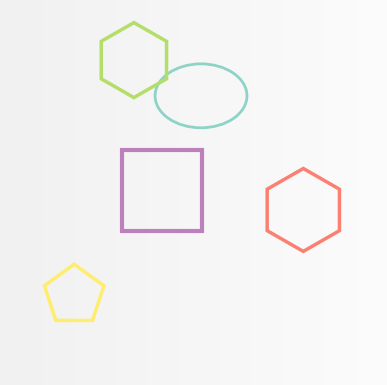[{"shape": "oval", "thickness": 2, "radius": 0.59, "center": [0.519, 0.751]}, {"shape": "hexagon", "thickness": 2.5, "radius": 0.54, "center": [0.783, 0.455]}, {"shape": "hexagon", "thickness": 2.5, "radius": 0.49, "center": [0.346, 0.844]}, {"shape": "square", "thickness": 3, "radius": 0.52, "center": [0.418, 0.505]}, {"shape": "pentagon", "thickness": 2.5, "radius": 0.4, "center": [0.191, 0.233]}]